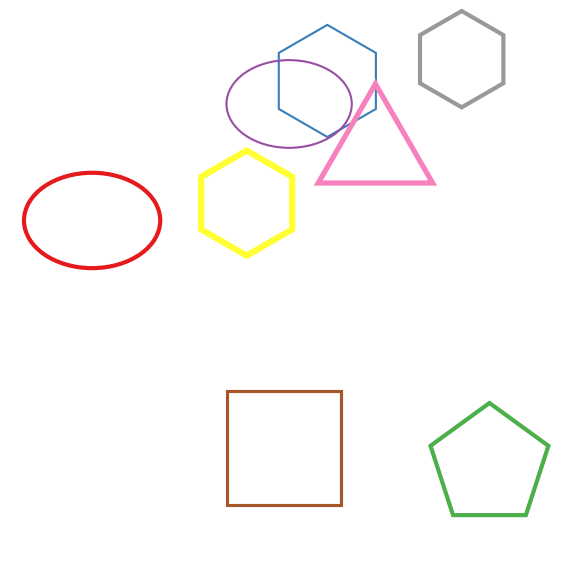[{"shape": "oval", "thickness": 2, "radius": 0.59, "center": [0.16, 0.617]}, {"shape": "hexagon", "thickness": 1, "radius": 0.49, "center": [0.567, 0.859]}, {"shape": "pentagon", "thickness": 2, "radius": 0.54, "center": [0.848, 0.194]}, {"shape": "oval", "thickness": 1, "radius": 0.54, "center": [0.501, 0.819]}, {"shape": "hexagon", "thickness": 3, "radius": 0.46, "center": [0.427, 0.647]}, {"shape": "square", "thickness": 1.5, "radius": 0.49, "center": [0.493, 0.223]}, {"shape": "triangle", "thickness": 2.5, "radius": 0.57, "center": [0.65, 0.739]}, {"shape": "hexagon", "thickness": 2, "radius": 0.42, "center": [0.799, 0.897]}]